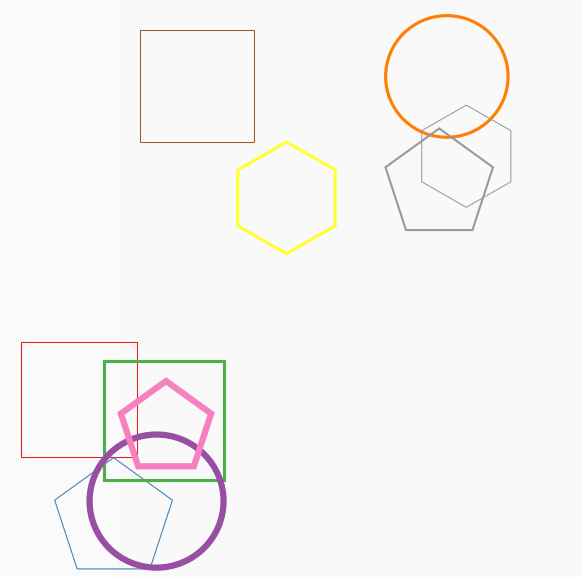[{"shape": "square", "thickness": 0.5, "radius": 0.5, "center": [0.135, 0.307]}, {"shape": "pentagon", "thickness": 0.5, "radius": 0.53, "center": [0.195, 0.1]}, {"shape": "square", "thickness": 1.5, "radius": 0.52, "center": [0.282, 0.271]}, {"shape": "circle", "thickness": 3, "radius": 0.58, "center": [0.269, 0.131]}, {"shape": "circle", "thickness": 1.5, "radius": 0.53, "center": [0.769, 0.867]}, {"shape": "hexagon", "thickness": 1.5, "radius": 0.48, "center": [0.493, 0.657]}, {"shape": "square", "thickness": 0.5, "radius": 0.49, "center": [0.339, 0.85]}, {"shape": "pentagon", "thickness": 3, "radius": 0.41, "center": [0.286, 0.258]}, {"shape": "hexagon", "thickness": 0.5, "radius": 0.44, "center": [0.802, 0.729]}, {"shape": "pentagon", "thickness": 1, "radius": 0.49, "center": [0.756, 0.679]}]